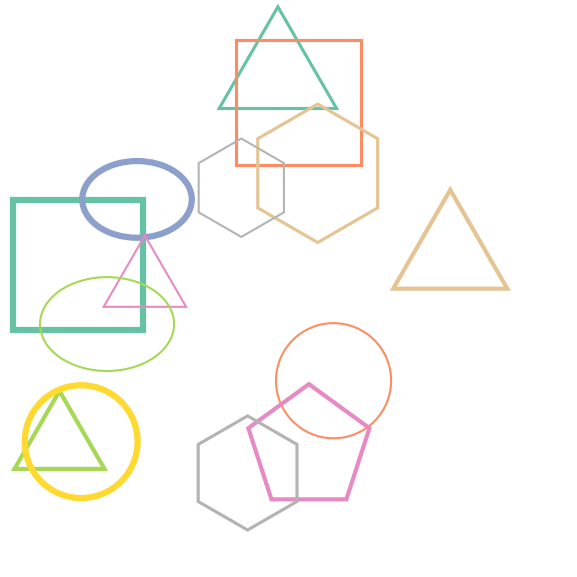[{"shape": "square", "thickness": 3, "radius": 0.56, "center": [0.134, 0.54]}, {"shape": "triangle", "thickness": 1.5, "radius": 0.59, "center": [0.481, 0.87]}, {"shape": "circle", "thickness": 1, "radius": 0.5, "center": [0.578, 0.34]}, {"shape": "square", "thickness": 1.5, "radius": 0.54, "center": [0.517, 0.822]}, {"shape": "oval", "thickness": 3, "radius": 0.47, "center": [0.237, 0.654]}, {"shape": "pentagon", "thickness": 2, "radius": 0.55, "center": [0.535, 0.224]}, {"shape": "triangle", "thickness": 1, "radius": 0.41, "center": [0.251, 0.509]}, {"shape": "oval", "thickness": 1, "radius": 0.58, "center": [0.185, 0.438]}, {"shape": "triangle", "thickness": 2, "radius": 0.45, "center": [0.103, 0.232]}, {"shape": "circle", "thickness": 3, "radius": 0.49, "center": [0.141, 0.234]}, {"shape": "hexagon", "thickness": 1.5, "radius": 0.6, "center": [0.55, 0.699]}, {"shape": "triangle", "thickness": 2, "radius": 0.57, "center": [0.78, 0.556]}, {"shape": "hexagon", "thickness": 1, "radius": 0.43, "center": [0.418, 0.674]}, {"shape": "hexagon", "thickness": 1.5, "radius": 0.49, "center": [0.429, 0.18]}]